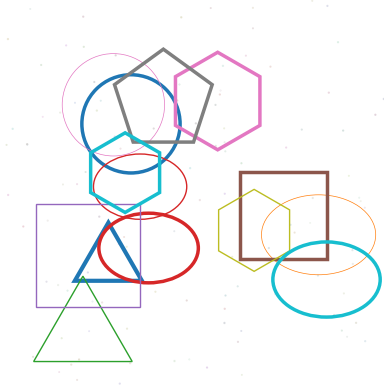[{"shape": "triangle", "thickness": 3, "radius": 0.5, "center": [0.282, 0.321]}, {"shape": "circle", "thickness": 2.5, "radius": 0.64, "center": [0.34, 0.678]}, {"shape": "oval", "thickness": 0.5, "radius": 0.74, "center": [0.827, 0.39]}, {"shape": "triangle", "thickness": 1, "radius": 0.74, "center": [0.215, 0.135]}, {"shape": "oval", "thickness": 2.5, "radius": 0.65, "center": [0.386, 0.356]}, {"shape": "oval", "thickness": 1, "radius": 0.61, "center": [0.364, 0.515]}, {"shape": "square", "thickness": 1, "radius": 0.67, "center": [0.229, 0.336]}, {"shape": "square", "thickness": 2.5, "radius": 0.57, "center": [0.736, 0.44]}, {"shape": "circle", "thickness": 0.5, "radius": 0.66, "center": [0.295, 0.728]}, {"shape": "hexagon", "thickness": 2.5, "radius": 0.63, "center": [0.565, 0.738]}, {"shape": "pentagon", "thickness": 2.5, "radius": 0.67, "center": [0.424, 0.739]}, {"shape": "hexagon", "thickness": 1, "radius": 0.53, "center": [0.66, 0.402]}, {"shape": "hexagon", "thickness": 2.5, "radius": 0.52, "center": [0.325, 0.552]}, {"shape": "oval", "thickness": 2.5, "radius": 0.7, "center": [0.848, 0.274]}]